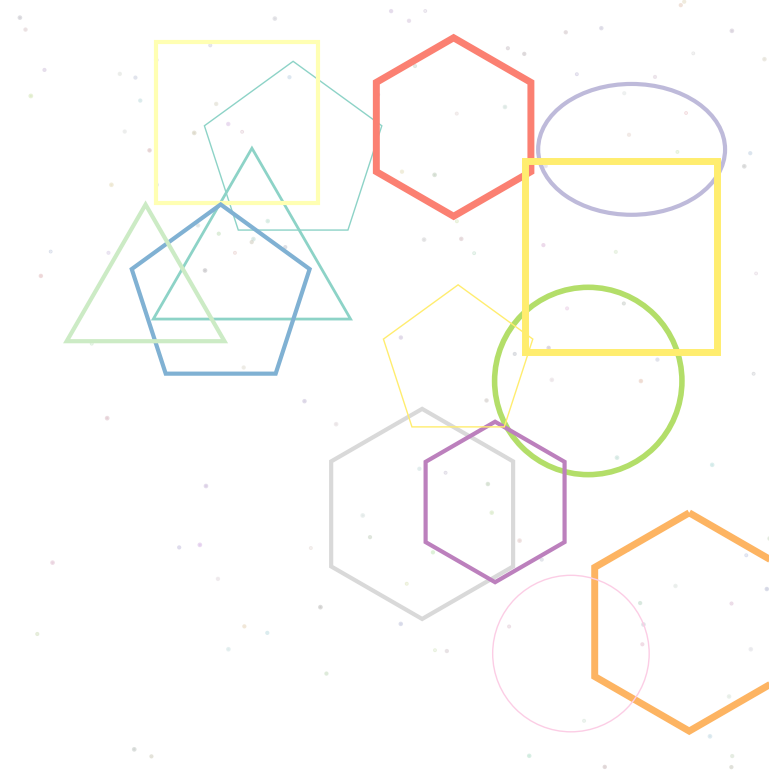[{"shape": "triangle", "thickness": 1, "radius": 0.74, "center": [0.327, 0.66]}, {"shape": "pentagon", "thickness": 0.5, "radius": 0.61, "center": [0.381, 0.799]}, {"shape": "square", "thickness": 1.5, "radius": 0.52, "center": [0.308, 0.841]}, {"shape": "oval", "thickness": 1.5, "radius": 0.61, "center": [0.82, 0.806]}, {"shape": "hexagon", "thickness": 2.5, "radius": 0.58, "center": [0.589, 0.835]}, {"shape": "pentagon", "thickness": 1.5, "radius": 0.61, "center": [0.287, 0.613]}, {"shape": "hexagon", "thickness": 2.5, "radius": 0.71, "center": [0.895, 0.192]}, {"shape": "circle", "thickness": 2, "radius": 0.61, "center": [0.764, 0.505]}, {"shape": "circle", "thickness": 0.5, "radius": 0.51, "center": [0.741, 0.151]}, {"shape": "hexagon", "thickness": 1.5, "radius": 0.68, "center": [0.548, 0.333]}, {"shape": "hexagon", "thickness": 1.5, "radius": 0.52, "center": [0.643, 0.348]}, {"shape": "triangle", "thickness": 1.5, "radius": 0.59, "center": [0.189, 0.616]}, {"shape": "square", "thickness": 2.5, "radius": 0.62, "center": [0.806, 0.667]}, {"shape": "pentagon", "thickness": 0.5, "radius": 0.51, "center": [0.595, 0.528]}]